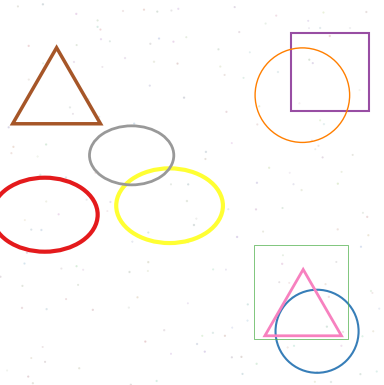[{"shape": "oval", "thickness": 3, "radius": 0.69, "center": [0.116, 0.442]}, {"shape": "circle", "thickness": 1.5, "radius": 0.54, "center": [0.824, 0.14]}, {"shape": "square", "thickness": 0.5, "radius": 0.61, "center": [0.782, 0.242]}, {"shape": "square", "thickness": 1.5, "radius": 0.51, "center": [0.858, 0.812]}, {"shape": "circle", "thickness": 1, "radius": 0.61, "center": [0.785, 0.753]}, {"shape": "oval", "thickness": 3, "radius": 0.69, "center": [0.44, 0.466]}, {"shape": "triangle", "thickness": 2.5, "radius": 0.66, "center": [0.147, 0.744]}, {"shape": "triangle", "thickness": 2, "radius": 0.57, "center": [0.787, 0.185]}, {"shape": "oval", "thickness": 2, "radius": 0.55, "center": [0.342, 0.596]}]